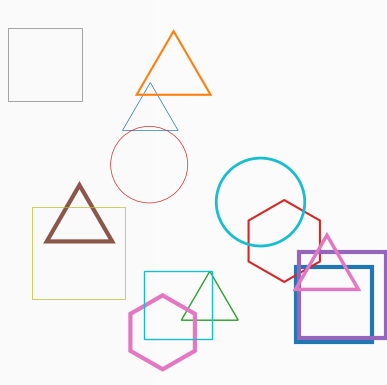[{"shape": "triangle", "thickness": 0.5, "radius": 0.41, "center": [0.388, 0.703]}, {"shape": "square", "thickness": 3, "radius": 0.49, "center": [0.861, 0.209]}, {"shape": "triangle", "thickness": 1.5, "radius": 0.55, "center": [0.448, 0.809]}, {"shape": "triangle", "thickness": 1, "radius": 0.42, "center": [0.541, 0.211]}, {"shape": "hexagon", "thickness": 1.5, "radius": 0.53, "center": [0.734, 0.374]}, {"shape": "circle", "thickness": 0.5, "radius": 0.5, "center": [0.385, 0.572]}, {"shape": "square", "thickness": 3, "radius": 0.56, "center": [0.884, 0.234]}, {"shape": "triangle", "thickness": 3, "radius": 0.49, "center": [0.205, 0.422]}, {"shape": "triangle", "thickness": 2.5, "radius": 0.47, "center": [0.844, 0.295]}, {"shape": "hexagon", "thickness": 3, "radius": 0.48, "center": [0.42, 0.137]}, {"shape": "square", "thickness": 0.5, "radius": 0.47, "center": [0.116, 0.832]}, {"shape": "square", "thickness": 0.5, "radius": 0.6, "center": [0.202, 0.343]}, {"shape": "circle", "thickness": 2, "radius": 0.57, "center": [0.672, 0.475]}, {"shape": "square", "thickness": 1, "radius": 0.44, "center": [0.459, 0.208]}]